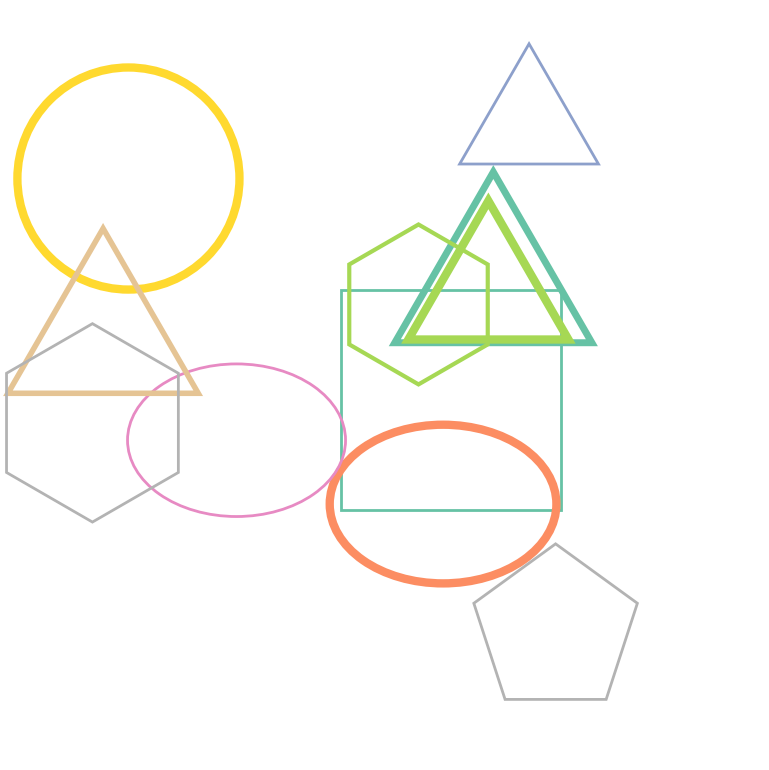[{"shape": "triangle", "thickness": 2.5, "radius": 0.74, "center": [0.641, 0.629]}, {"shape": "square", "thickness": 1, "radius": 0.72, "center": [0.586, 0.48]}, {"shape": "oval", "thickness": 3, "radius": 0.74, "center": [0.575, 0.345]}, {"shape": "triangle", "thickness": 1, "radius": 0.52, "center": [0.687, 0.839]}, {"shape": "oval", "thickness": 1, "radius": 0.71, "center": [0.307, 0.428]}, {"shape": "hexagon", "thickness": 1.5, "radius": 0.52, "center": [0.544, 0.605]}, {"shape": "triangle", "thickness": 3, "radius": 0.6, "center": [0.634, 0.619]}, {"shape": "circle", "thickness": 3, "radius": 0.72, "center": [0.167, 0.768]}, {"shape": "triangle", "thickness": 2, "radius": 0.71, "center": [0.134, 0.561]}, {"shape": "pentagon", "thickness": 1, "radius": 0.56, "center": [0.722, 0.182]}, {"shape": "hexagon", "thickness": 1, "radius": 0.64, "center": [0.12, 0.451]}]